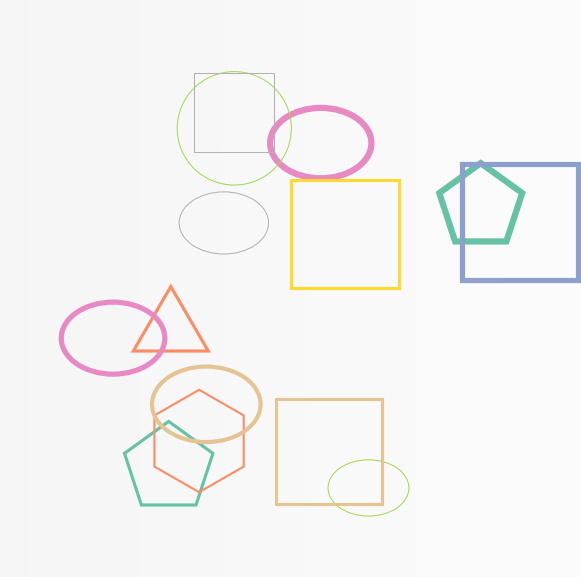[{"shape": "pentagon", "thickness": 3, "radius": 0.37, "center": [0.827, 0.642]}, {"shape": "pentagon", "thickness": 1.5, "radius": 0.4, "center": [0.29, 0.189]}, {"shape": "triangle", "thickness": 1.5, "radius": 0.37, "center": [0.294, 0.429]}, {"shape": "hexagon", "thickness": 1, "radius": 0.44, "center": [0.342, 0.235]}, {"shape": "square", "thickness": 2.5, "radius": 0.5, "center": [0.895, 0.615]}, {"shape": "oval", "thickness": 3, "radius": 0.44, "center": [0.552, 0.751]}, {"shape": "oval", "thickness": 2.5, "radius": 0.45, "center": [0.194, 0.414]}, {"shape": "circle", "thickness": 0.5, "radius": 0.49, "center": [0.403, 0.777]}, {"shape": "oval", "thickness": 0.5, "radius": 0.35, "center": [0.634, 0.154]}, {"shape": "square", "thickness": 1.5, "radius": 0.46, "center": [0.594, 0.594]}, {"shape": "oval", "thickness": 2, "radius": 0.47, "center": [0.355, 0.299]}, {"shape": "square", "thickness": 1.5, "radius": 0.45, "center": [0.566, 0.218]}, {"shape": "oval", "thickness": 0.5, "radius": 0.38, "center": [0.385, 0.613]}, {"shape": "square", "thickness": 0.5, "radius": 0.34, "center": [0.403, 0.804]}]